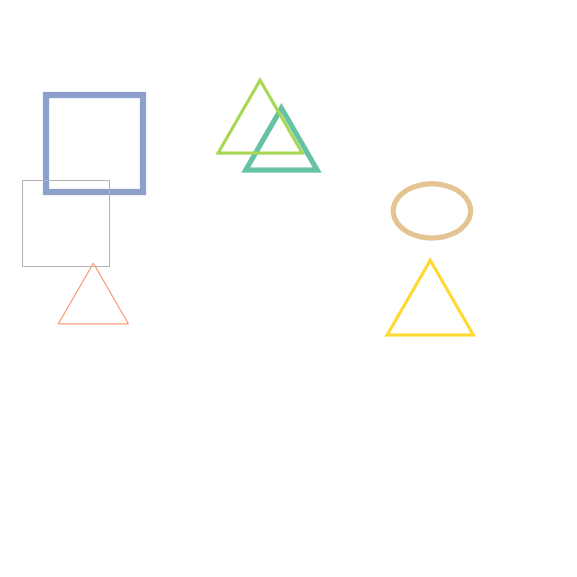[{"shape": "triangle", "thickness": 2.5, "radius": 0.36, "center": [0.487, 0.74]}, {"shape": "triangle", "thickness": 0.5, "radius": 0.35, "center": [0.162, 0.473]}, {"shape": "square", "thickness": 3, "radius": 0.42, "center": [0.164, 0.75]}, {"shape": "triangle", "thickness": 1.5, "radius": 0.42, "center": [0.45, 0.776]}, {"shape": "triangle", "thickness": 1.5, "radius": 0.43, "center": [0.745, 0.462]}, {"shape": "oval", "thickness": 2.5, "radius": 0.34, "center": [0.748, 0.634]}, {"shape": "square", "thickness": 0.5, "radius": 0.38, "center": [0.113, 0.613]}]